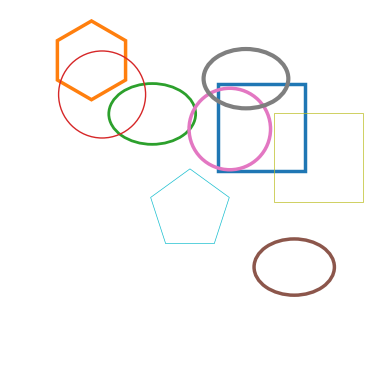[{"shape": "square", "thickness": 2.5, "radius": 0.56, "center": [0.68, 0.67]}, {"shape": "hexagon", "thickness": 2.5, "radius": 0.51, "center": [0.238, 0.843]}, {"shape": "oval", "thickness": 2, "radius": 0.56, "center": [0.395, 0.704]}, {"shape": "circle", "thickness": 1, "radius": 0.57, "center": [0.265, 0.755]}, {"shape": "oval", "thickness": 2.5, "radius": 0.52, "center": [0.764, 0.306]}, {"shape": "circle", "thickness": 2.5, "radius": 0.53, "center": [0.597, 0.665]}, {"shape": "oval", "thickness": 3, "radius": 0.55, "center": [0.639, 0.796]}, {"shape": "square", "thickness": 0.5, "radius": 0.58, "center": [0.827, 0.592]}, {"shape": "pentagon", "thickness": 0.5, "radius": 0.54, "center": [0.493, 0.454]}]